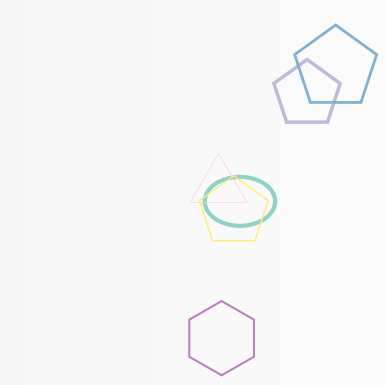[{"shape": "oval", "thickness": 3, "radius": 0.45, "center": [0.619, 0.477]}, {"shape": "pentagon", "thickness": 2.5, "radius": 0.45, "center": [0.792, 0.755]}, {"shape": "pentagon", "thickness": 2, "radius": 0.56, "center": [0.866, 0.824]}, {"shape": "triangle", "thickness": 0.5, "radius": 0.43, "center": [0.564, 0.516]}, {"shape": "hexagon", "thickness": 1.5, "radius": 0.48, "center": [0.572, 0.122]}, {"shape": "pentagon", "thickness": 1, "radius": 0.47, "center": [0.603, 0.45]}]